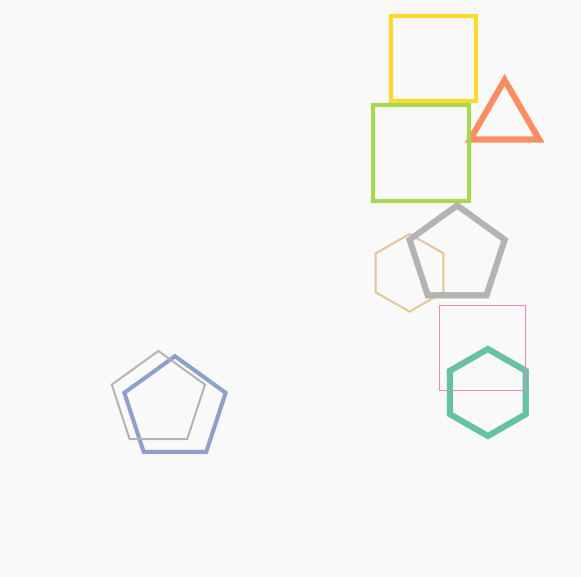[{"shape": "hexagon", "thickness": 3, "radius": 0.38, "center": [0.839, 0.32]}, {"shape": "triangle", "thickness": 3, "radius": 0.34, "center": [0.868, 0.792]}, {"shape": "pentagon", "thickness": 2, "radius": 0.46, "center": [0.301, 0.291]}, {"shape": "square", "thickness": 0.5, "radius": 0.37, "center": [0.829, 0.398]}, {"shape": "square", "thickness": 2, "radius": 0.42, "center": [0.724, 0.734]}, {"shape": "square", "thickness": 2, "radius": 0.37, "center": [0.746, 0.898]}, {"shape": "hexagon", "thickness": 1, "radius": 0.34, "center": [0.705, 0.527]}, {"shape": "pentagon", "thickness": 1, "radius": 0.42, "center": [0.273, 0.307]}, {"shape": "pentagon", "thickness": 3, "radius": 0.43, "center": [0.786, 0.557]}]